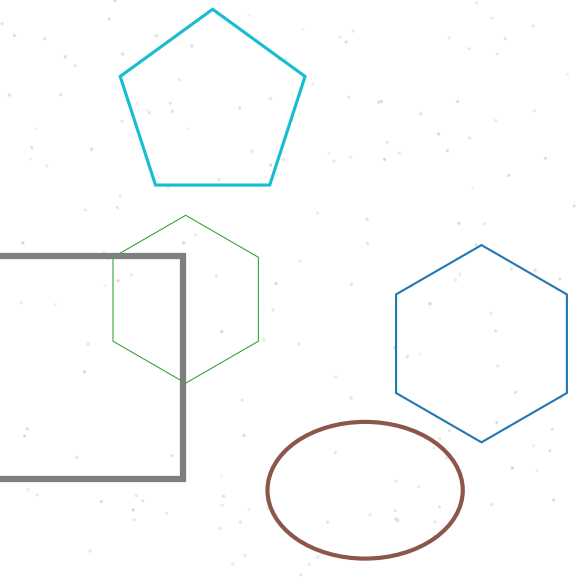[{"shape": "hexagon", "thickness": 1, "radius": 0.85, "center": [0.834, 0.404]}, {"shape": "hexagon", "thickness": 0.5, "radius": 0.73, "center": [0.322, 0.481]}, {"shape": "oval", "thickness": 2, "radius": 0.85, "center": [0.632, 0.15]}, {"shape": "square", "thickness": 3, "radius": 0.96, "center": [0.124, 0.363]}, {"shape": "pentagon", "thickness": 1.5, "radius": 0.84, "center": [0.368, 0.815]}]